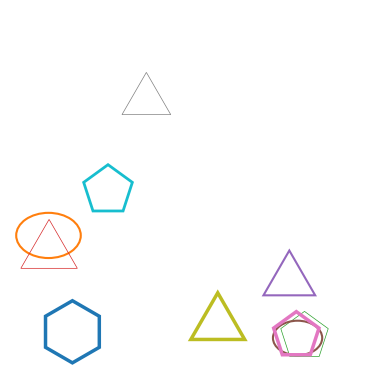[{"shape": "hexagon", "thickness": 2.5, "radius": 0.4, "center": [0.188, 0.138]}, {"shape": "oval", "thickness": 1.5, "radius": 0.42, "center": [0.126, 0.388]}, {"shape": "pentagon", "thickness": 0.5, "radius": 0.32, "center": [0.791, 0.126]}, {"shape": "triangle", "thickness": 0.5, "radius": 0.42, "center": [0.127, 0.345]}, {"shape": "triangle", "thickness": 1.5, "radius": 0.39, "center": [0.751, 0.272]}, {"shape": "oval", "thickness": 1.5, "radius": 0.32, "center": [0.773, 0.122]}, {"shape": "pentagon", "thickness": 2.5, "radius": 0.31, "center": [0.77, 0.129]}, {"shape": "triangle", "thickness": 0.5, "radius": 0.37, "center": [0.38, 0.739]}, {"shape": "triangle", "thickness": 2.5, "radius": 0.4, "center": [0.566, 0.159]}, {"shape": "pentagon", "thickness": 2, "radius": 0.33, "center": [0.281, 0.506]}]